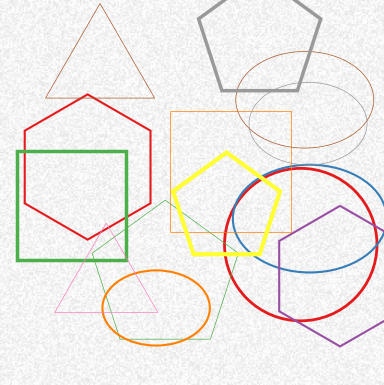[{"shape": "hexagon", "thickness": 1.5, "radius": 0.94, "center": [0.228, 0.566]}, {"shape": "circle", "thickness": 2, "radius": 0.99, "center": [0.781, 0.365]}, {"shape": "oval", "thickness": 1.5, "radius": 1.0, "center": [0.805, 0.432]}, {"shape": "square", "thickness": 2.5, "radius": 0.71, "center": [0.185, 0.467]}, {"shape": "pentagon", "thickness": 0.5, "radius": 1.0, "center": [0.429, 0.281]}, {"shape": "hexagon", "thickness": 1.5, "radius": 0.91, "center": [0.883, 0.283]}, {"shape": "square", "thickness": 0.5, "radius": 0.79, "center": [0.599, 0.554]}, {"shape": "oval", "thickness": 1.5, "radius": 0.7, "center": [0.406, 0.2]}, {"shape": "pentagon", "thickness": 3, "radius": 0.73, "center": [0.588, 0.458]}, {"shape": "oval", "thickness": 0.5, "radius": 0.9, "center": [0.792, 0.741]}, {"shape": "triangle", "thickness": 0.5, "radius": 0.82, "center": [0.26, 0.827]}, {"shape": "triangle", "thickness": 0.5, "radius": 0.77, "center": [0.276, 0.266]}, {"shape": "oval", "thickness": 0.5, "radius": 0.77, "center": [0.8, 0.679]}, {"shape": "pentagon", "thickness": 2.5, "radius": 0.83, "center": [0.674, 0.899]}]